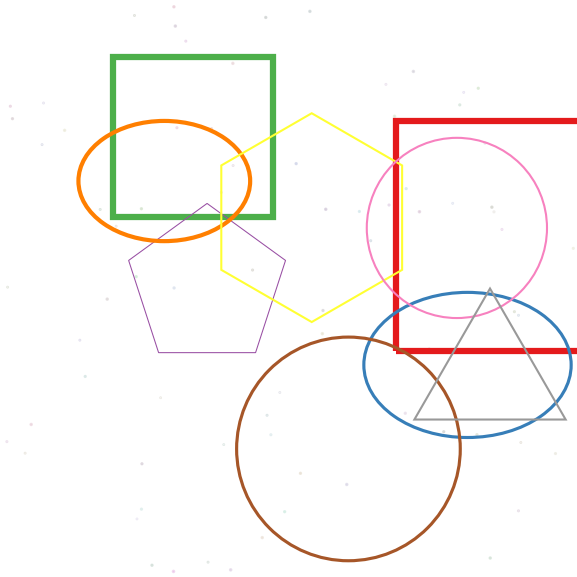[{"shape": "square", "thickness": 3, "radius": 1.0, "center": [0.886, 0.591]}, {"shape": "oval", "thickness": 1.5, "radius": 0.9, "center": [0.81, 0.367]}, {"shape": "square", "thickness": 3, "radius": 0.69, "center": [0.335, 0.762]}, {"shape": "pentagon", "thickness": 0.5, "radius": 0.71, "center": [0.359, 0.504]}, {"shape": "oval", "thickness": 2, "radius": 0.74, "center": [0.285, 0.686]}, {"shape": "hexagon", "thickness": 1, "radius": 0.9, "center": [0.54, 0.622]}, {"shape": "circle", "thickness": 1.5, "radius": 0.97, "center": [0.603, 0.222]}, {"shape": "circle", "thickness": 1, "radius": 0.78, "center": [0.791, 0.604]}, {"shape": "triangle", "thickness": 1, "radius": 0.76, "center": [0.849, 0.348]}]